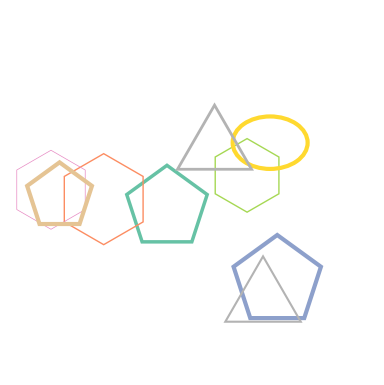[{"shape": "pentagon", "thickness": 2.5, "radius": 0.55, "center": [0.434, 0.461]}, {"shape": "hexagon", "thickness": 1, "radius": 0.59, "center": [0.269, 0.483]}, {"shape": "pentagon", "thickness": 3, "radius": 0.6, "center": [0.72, 0.27]}, {"shape": "hexagon", "thickness": 0.5, "radius": 0.51, "center": [0.132, 0.507]}, {"shape": "hexagon", "thickness": 1, "radius": 0.48, "center": [0.642, 0.544]}, {"shape": "oval", "thickness": 3, "radius": 0.49, "center": [0.702, 0.629]}, {"shape": "pentagon", "thickness": 3, "radius": 0.44, "center": [0.155, 0.49]}, {"shape": "triangle", "thickness": 1.5, "radius": 0.57, "center": [0.683, 0.221]}, {"shape": "triangle", "thickness": 2, "radius": 0.56, "center": [0.557, 0.616]}]